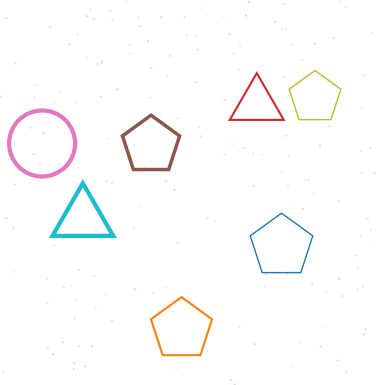[{"shape": "pentagon", "thickness": 1, "radius": 0.43, "center": [0.731, 0.361]}, {"shape": "pentagon", "thickness": 1.5, "radius": 0.42, "center": [0.471, 0.145]}, {"shape": "triangle", "thickness": 1.5, "radius": 0.4, "center": [0.667, 0.729]}, {"shape": "pentagon", "thickness": 2.5, "radius": 0.39, "center": [0.392, 0.623]}, {"shape": "circle", "thickness": 3, "radius": 0.43, "center": [0.109, 0.627]}, {"shape": "pentagon", "thickness": 1, "radius": 0.35, "center": [0.818, 0.746]}, {"shape": "triangle", "thickness": 3, "radius": 0.46, "center": [0.215, 0.433]}]